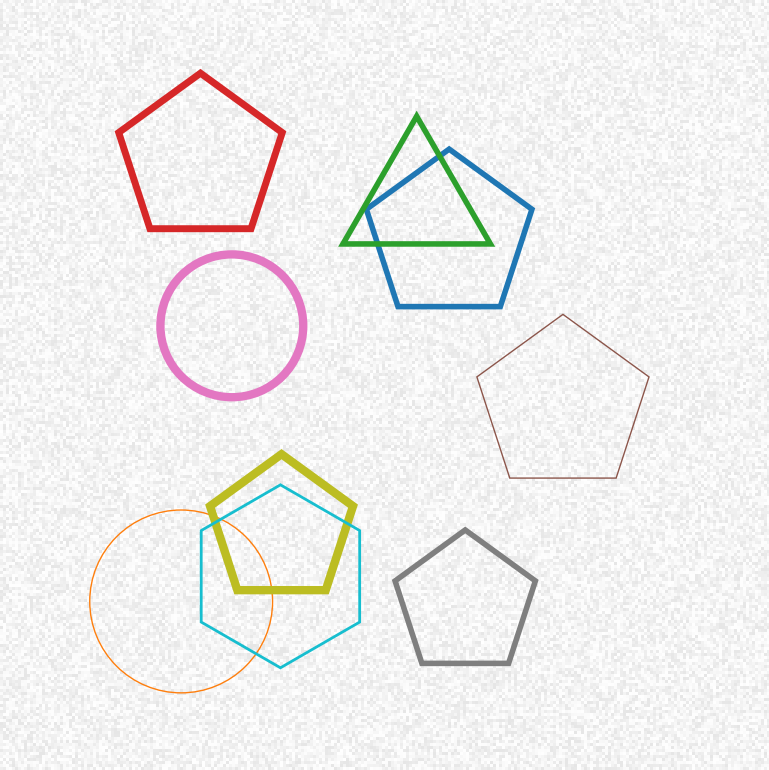[{"shape": "pentagon", "thickness": 2, "radius": 0.57, "center": [0.583, 0.693]}, {"shape": "circle", "thickness": 0.5, "radius": 0.59, "center": [0.235, 0.219]}, {"shape": "triangle", "thickness": 2, "radius": 0.55, "center": [0.541, 0.738]}, {"shape": "pentagon", "thickness": 2.5, "radius": 0.56, "center": [0.26, 0.793]}, {"shape": "pentagon", "thickness": 0.5, "radius": 0.59, "center": [0.731, 0.474]}, {"shape": "circle", "thickness": 3, "radius": 0.46, "center": [0.301, 0.577]}, {"shape": "pentagon", "thickness": 2, "radius": 0.48, "center": [0.604, 0.216]}, {"shape": "pentagon", "thickness": 3, "radius": 0.49, "center": [0.366, 0.313]}, {"shape": "hexagon", "thickness": 1, "radius": 0.59, "center": [0.364, 0.252]}]